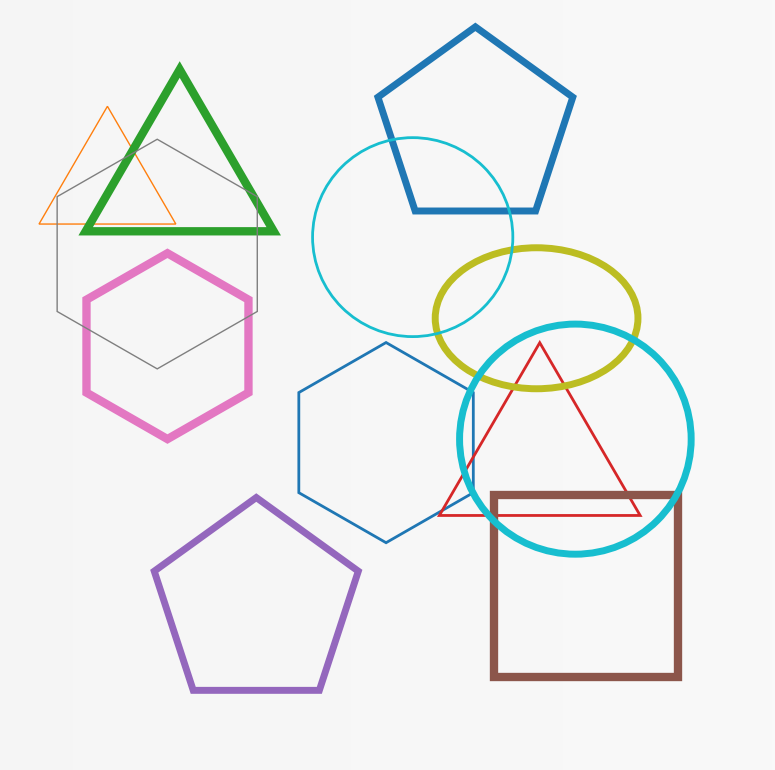[{"shape": "pentagon", "thickness": 2.5, "radius": 0.66, "center": [0.613, 0.833]}, {"shape": "hexagon", "thickness": 1, "radius": 0.65, "center": [0.498, 0.425]}, {"shape": "triangle", "thickness": 0.5, "radius": 0.51, "center": [0.139, 0.76]}, {"shape": "triangle", "thickness": 3, "radius": 0.7, "center": [0.232, 0.77]}, {"shape": "triangle", "thickness": 1, "radius": 0.75, "center": [0.696, 0.405]}, {"shape": "pentagon", "thickness": 2.5, "radius": 0.69, "center": [0.331, 0.215]}, {"shape": "square", "thickness": 3, "radius": 0.59, "center": [0.756, 0.239]}, {"shape": "hexagon", "thickness": 3, "radius": 0.6, "center": [0.216, 0.55]}, {"shape": "hexagon", "thickness": 0.5, "radius": 0.75, "center": [0.203, 0.67]}, {"shape": "oval", "thickness": 2.5, "radius": 0.65, "center": [0.692, 0.587]}, {"shape": "circle", "thickness": 2.5, "radius": 0.75, "center": [0.742, 0.43]}, {"shape": "circle", "thickness": 1, "radius": 0.65, "center": [0.533, 0.692]}]